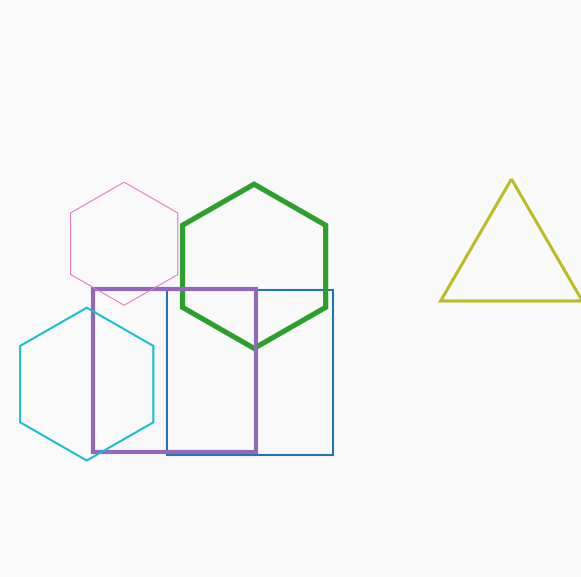[{"shape": "square", "thickness": 1, "radius": 0.71, "center": [0.431, 0.354]}, {"shape": "hexagon", "thickness": 2.5, "radius": 0.71, "center": [0.437, 0.538]}, {"shape": "square", "thickness": 2, "radius": 0.7, "center": [0.3, 0.358]}, {"shape": "hexagon", "thickness": 0.5, "radius": 0.53, "center": [0.214, 0.577]}, {"shape": "triangle", "thickness": 1.5, "radius": 0.7, "center": [0.88, 0.548]}, {"shape": "hexagon", "thickness": 1, "radius": 0.66, "center": [0.149, 0.334]}]